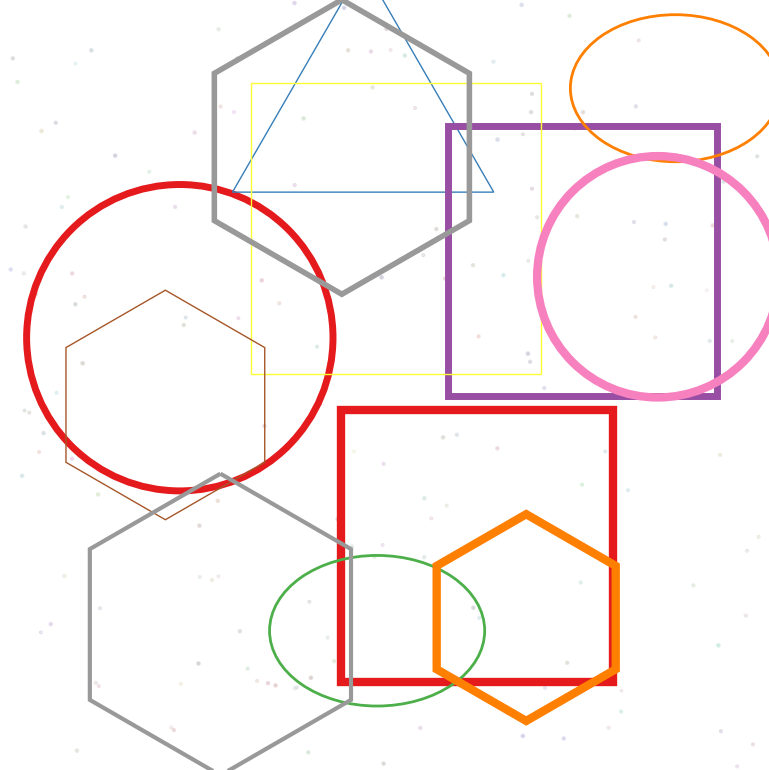[{"shape": "square", "thickness": 3, "radius": 0.88, "center": [0.62, 0.291]}, {"shape": "circle", "thickness": 2.5, "radius": 0.99, "center": [0.234, 0.561]}, {"shape": "triangle", "thickness": 0.5, "radius": 0.98, "center": [0.472, 0.848]}, {"shape": "oval", "thickness": 1, "radius": 0.7, "center": [0.49, 0.181]}, {"shape": "square", "thickness": 2.5, "radius": 0.87, "center": [0.756, 0.661]}, {"shape": "oval", "thickness": 1, "radius": 0.68, "center": [0.877, 0.885]}, {"shape": "hexagon", "thickness": 3, "radius": 0.67, "center": [0.683, 0.198]}, {"shape": "square", "thickness": 0.5, "radius": 0.94, "center": [0.514, 0.704]}, {"shape": "hexagon", "thickness": 0.5, "radius": 0.75, "center": [0.215, 0.474]}, {"shape": "circle", "thickness": 3, "radius": 0.78, "center": [0.854, 0.641]}, {"shape": "hexagon", "thickness": 1.5, "radius": 0.98, "center": [0.286, 0.189]}, {"shape": "hexagon", "thickness": 2, "radius": 0.96, "center": [0.444, 0.809]}]